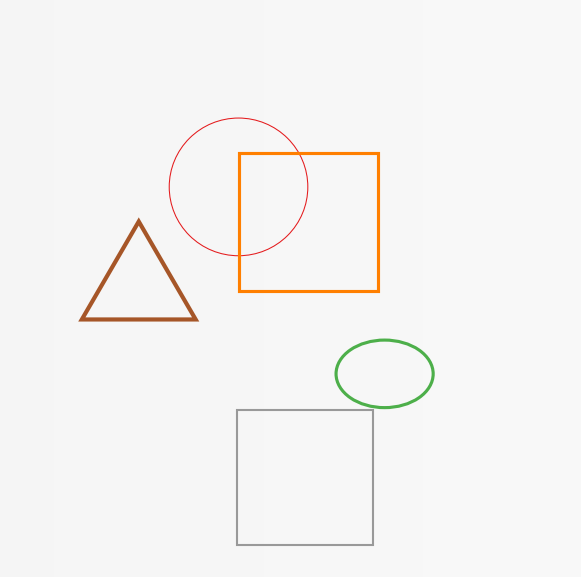[{"shape": "circle", "thickness": 0.5, "radius": 0.6, "center": [0.41, 0.676]}, {"shape": "oval", "thickness": 1.5, "radius": 0.42, "center": [0.662, 0.352]}, {"shape": "square", "thickness": 1.5, "radius": 0.6, "center": [0.53, 0.615]}, {"shape": "triangle", "thickness": 2, "radius": 0.57, "center": [0.239, 0.502]}, {"shape": "square", "thickness": 1, "radius": 0.58, "center": [0.525, 0.172]}]